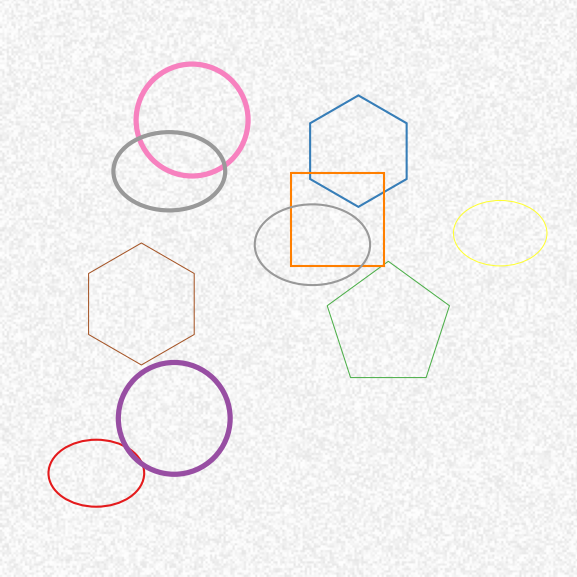[{"shape": "oval", "thickness": 1, "radius": 0.41, "center": [0.167, 0.18]}, {"shape": "hexagon", "thickness": 1, "radius": 0.48, "center": [0.621, 0.737]}, {"shape": "pentagon", "thickness": 0.5, "radius": 0.56, "center": [0.672, 0.435]}, {"shape": "circle", "thickness": 2.5, "radius": 0.48, "center": [0.302, 0.275]}, {"shape": "square", "thickness": 1, "radius": 0.4, "center": [0.585, 0.619]}, {"shape": "oval", "thickness": 0.5, "radius": 0.4, "center": [0.866, 0.595]}, {"shape": "hexagon", "thickness": 0.5, "radius": 0.53, "center": [0.245, 0.473]}, {"shape": "circle", "thickness": 2.5, "radius": 0.48, "center": [0.333, 0.791]}, {"shape": "oval", "thickness": 1, "radius": 0.5, "center": [0.541, 0.575]}, {"shape": "oval", "thickness": 2, "radius": 0.48, "center": [0.293, 0.703]}]